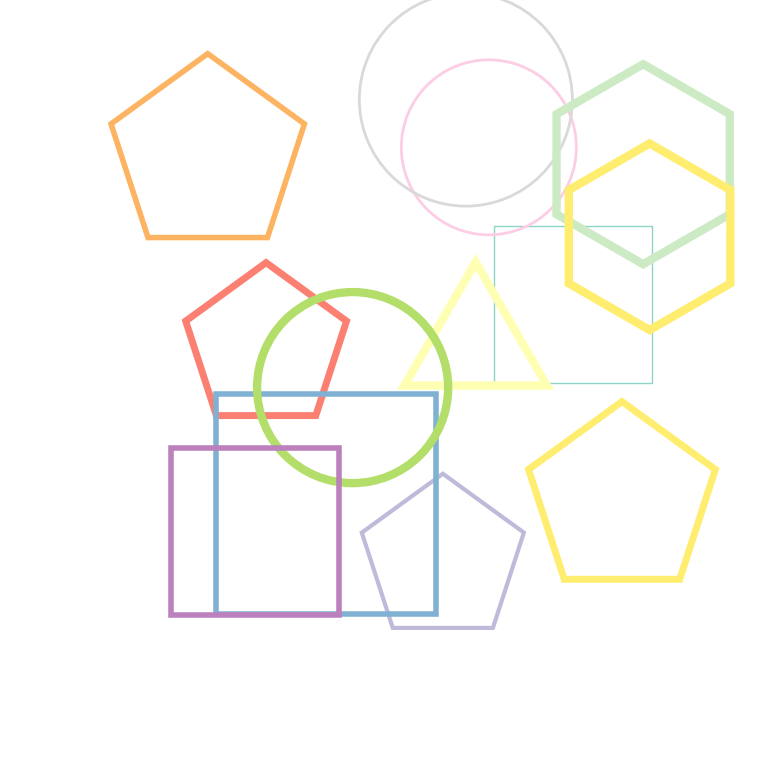[{"shape": "square", "thickness": 0.5, "radius": 0.51, "center": [0.744, 0.604]}, {"shape": "triangle", "thickness": 3, "radius": 0.53, "center": [0.618, 0.553]}, {"shape": "pentagon", "thickness": 1.5, "radius": 0.55, "center": [0.575, 0.274]}, {"shape": "pentagon", "thickness": 2.5, "radius": 0.55, "center": [0.346, 0.549]}, {"shape": "square", "thickness": 2, "radius": 0.72, "center": [0.423, 0.346]}, {"shape": "pentagon", "thickness": 2, "radius": 0.66, "center": [0.27, 0.798]}, {"shape": "circle", "thickness": 3, "radius": 0.62, "center": [0.458, 0.497]}, {"shape": "circle", "thickness": 1, "radius": 0.57, "center": [0.635, 0.809]}, {"shape": "circle", "thickness": 1, "radius": 0.69, "center": [0.605, 0.871]}, {"shape": "square", "thickness": 2, "radius": 0.54, "center": [0.331, 0.31]}, {"shape": "hexagon", "thickness": 3, "radius": 0.65, "center": [0.835, 0.787]}, {"shape": "pentagon", "thickness": 2.5, "radius": 0.64, "center": [0.808, 0.351]}, {"shape": "hexagon", "thickness": 3, "radius": 0.61, "center": [0.844, 0.693]}]